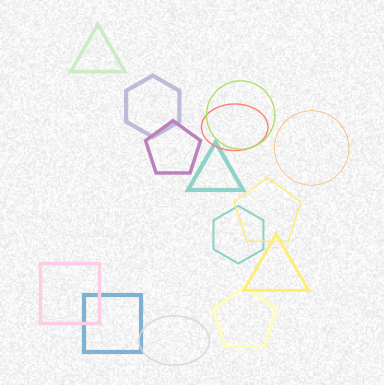[{"shape": "triangle", "thickness": 3, "radius": 0.41, "center": [0.56, 0.548]}, {"shape": "hexagon", "thickness": 1.5, "radius": 0.37, "center": [0.619, 0.39]}, {"shape": "pentagon", "thickness": 2, "radius": 0.43, "center": [0.636, 0.17]}, {"shape": "hexagon", "thickness": 3, "radius": 0.4, "center": [0.397, 0.724]}, {"shape": "oval", "thickness": 1, "radius": 0.43, "center": [0.61, 0.669]}, {"shape": "square", "thickness": 3, "radius": 0.37, "center": [0.292, 0.16]}, {"shape": "circle", "thickness": 0.5, "radius": 0.48, "center": [0.809, 0.616]}, {"shape": "circle", "thickness": 1, "radius": 0.44, "center": [0.625, 0.701]}, {"shape": "square", "thickness": 2.5, "radius": 0.38, "center": [0.18, 0.239]}, {"shape": "oval", "thickness": 1, "radius": 0.46, "center": [0.452, 0.115]}, {"shape": "pentagon", "thickness": 2.5, "radius": 0.38, "center": [0.449, 0.611]}, {"shape": "triangle", "thickness": 2.5, "radius": 0.41, "center": [0.254, 0.855]}, {"shape": "pentagon", "thickness": 1, "radius": 0.46, "center": [0.695, 0.447]}, {"shape": "triangle", "thickness": 2, "radius": 0.49, "center": [0.717, 0.295]}]